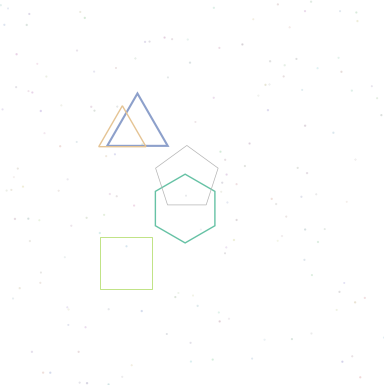[{"shape": "hexagon", "thickness": 1, "radius": 0.45, "center": [0.481, 0.458]}, {"shape": "triangle", "thickness": 1.5, "radius": 0.45, "center": [0.357, 0.667]}, {"shape": "square", "thickness": 0.5, "radius": 0.34, "center": [0.328, 0.317]}, {"shape": "triangle", "thickness": 1, "radius": 0.35, "center": [0.318, 0.654]}, {"shape": "pentagon", "thickness": 0.5, "radius": 0.43, "center": [0.485, 0.537]}]